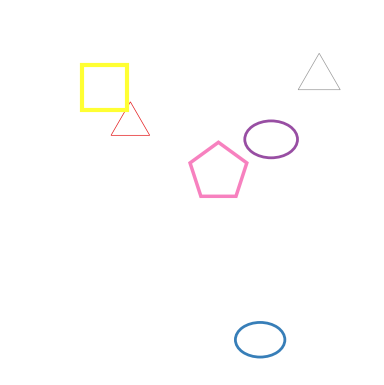[{"shape": "triangle", "thickness": 0.5, "radius": 0.29, "center": [0.339, 0.677]}, {"shape": "oval", "thickness": 2, "radius": 0.32, "center": [0.676, 0.118]}, {"shape": "oval", "thickness": 2, "radius": 0.34, "center": [0.704, 0.638]}, {"shape": "square", "thickness": 3, "radius": 0.29, "center": [0.272, 0.773]}, {"shape": "pentagon", "thickness": 2.5, "radius": 0.39, "center": [0.567, 0.553]}, {"shape": "triangle", "thickness": 0.5, "radius": 0.32, "center": [0.829, 0.799]}]